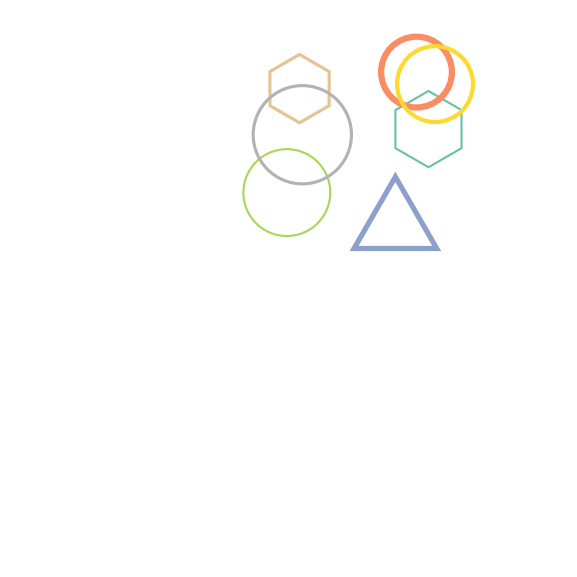[{"shape": "hexagon", "thickness": 1, "radius": 0.33, "center": [0.742, 0.776]}, {"shape": "circle", "thickness": 3, "radius": 0.31, "center": [0.721, 0.874]}, {"shape": "triangle", "thickness": 2.5, "radius": 0.41, "center": [0.685, 0.61]}, {"shape": "circle", "thickness": 1, "radius": 0.38, "center": [0.497, 0.666]}, {"shape": "circle", "thickness": 2, "radius": 0.33, "center": [0.753, 0.854]}, {"shape": "hexagon", "thickness": 1.5, "radius": 0.3, "center": [0.519, 0.846]}, {"shape": "circle", "thickness": 1.5, "radius": 0.43, "center": [0.524, 0.766]}]